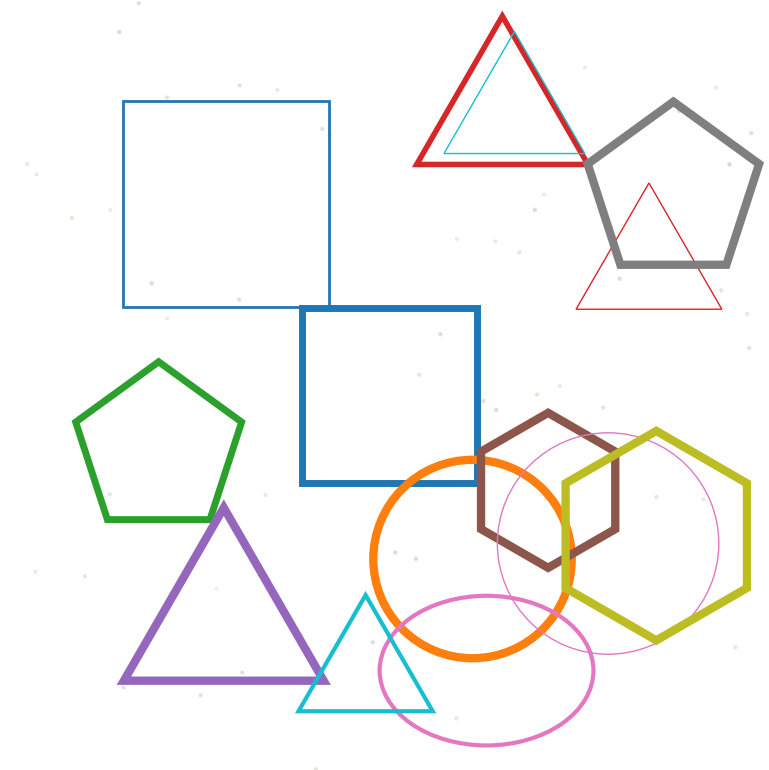[{"shape": "square", "thickness": 1, "radius": 0.67, "center": [0.294, 0.735]}, {"shape": "square", "thickness": 2.5, "radius": 0.57, "center": [0.506, 0.486]}, {"shape": "circle", "thickness": 3, "radius": 0.64, "center": [0.614, 0.274]}, {"shape": "pentagon", "thickness": 2.5, "radius": 0.57, "center": [0.206, 0.417]}, {"shape": "triangle", "thickness": 0.5, "radius": 0.55, "center": [0.843, 0.653]}, {"shape": "triangle", "thickness": 2, "radius": 0.64, "center": [0.652, 0.851]}, {"shape": "triangle", "thickness": 3, "radius": 0.75, "center": [0.291, 0.191]}, {"shape": "hexagon", "thickness": 3, "radius": 0.5, "center": [0.712, 0.363]}, {"shape": "circle", "thickness": 0.5, "radius": 0.72, "center": [0.79, 0.294]}, {"shape": "oval", "thickness": 1.5, "radius": 0.69, "center": [0.632, 0.129]}, {"shape": "pentagon", "thickness": 3, "radius": 0.59, "center": [0.875, 0.751]}, {"shape": "hexagon", "thickness": 3, "radius": 0.68, "center": [0.852, 0.304]}, {"shape": "triangle", "thickness": 0.5, "radius": 0.53, "center": [0.668, 0.853]}, {"shape": "triangle", "thickness": 1.5, "radius": 0.5, "center": [0.475, 0.127]}]